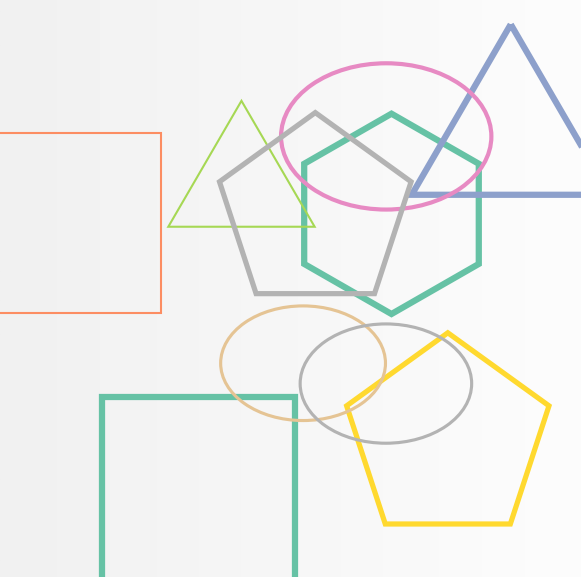[{"shape": "hexagon", "thickness": 3, "radius": 0.87, "center": [0.674, 0.629]}, {"shape": "square", "thickness": 3, "radius": 0.83, "center": [0.342, 0.145]}, {"shape": "square", "thickness": 1, "radius": 0.78, "center": [0.122, 0.612]}, {"shape": "triangle", "thickness": 3, "radius": 0.98, "center": [0.879, 0.76]}, {"shape": "oval", "thickness": 2, "radius": 0.9, "center": [0.664, 0.763]}, {"shape": "triangle", "thickness": 1, "radius": 0.73, "center": [0.415, 0.679]}, {"shape": "pentagon", "thickness": 2.5, "radius": 0.92, "center": [0.77, 0.24]}, {"shape": "oval", "thickness": 1.5, "radius": 0.71, "center": [0.521, 0.37]}, {"shape": "oval", "thickness": 1.5, "radius": 0.74, "center": [0.664, 0.335]}, {"shape": "pentagon", "thickness": 2.5, "radius": 0.87, "center": [0.542, 0.631]}]